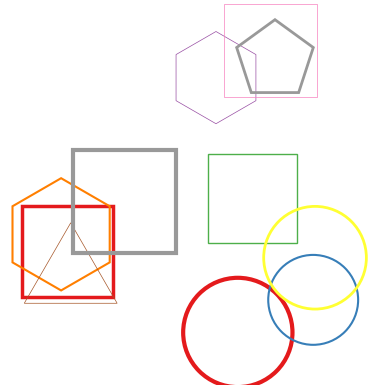[{"shape": "square", "thickness": 2.5, "radius": 0.59, "center": [0.176, 0.347]}, {"shape": "circle", "thickness": 3, "radius": 0.71, "center": [0.618, 0.136]}, {"shape": "circle", "thickness": 1.5, "radius": 0.58, "center": [0.813, 0.221]}, {"shape": "square", "thickness": 1, "radius": 0.58, "center": [0.657, 0.485]}, {"shape": "hexagon", "thickness": 0.5, "radius": 0.6, "center": [0.561, 0.798]}, {"shape": "hexagon", "thickness": 1.5, "radius": 0.73, "center": [0.159, 0.391]}, {"shape": "circle", "thickness": 2, "radius": 0.67, "center": [0.818, 0.331]}, {"shape": "triangle", "thickness": 0.5, "radius": 0.7, "center": [0.184, 0.282]}, {"shape": "square", "thickness": 0.5, "radius": 0.6, "center": [0.702, 0.869]}, {"shape": "square", "thickness": 3, "radius": 0.67, "center": [0.324, 0.476]}, {"shape": "pentagon", "thickness": 2, "radius": 0.52, "center": [0.714, 0.844]}]